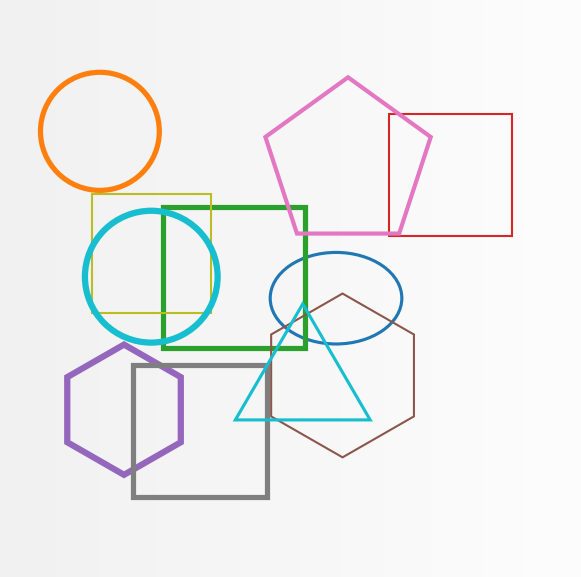[{"shape": "oval", "thickness": 1.5, "radius": 0.57, "center": [0.578, 0.483]}, {"shape": "circle", "thickness": 2.5, "radius": 0.51, "center": [0.172, 0.772]}, {"shape": "square", "thickness": 2.5, "radius": 0.61, "center": [0.402, 0.519]}, {"shape": "square", "thickness": 1, "radius": 0.53, "center": [0.775, 0.696]}, {"shape": "hexagon", "thickness": 3, "radius": 0.56, "center": [0.213, 0.29]}, {"shape": "hexagon", "thickness": 1, "radius": 0.71, "center": [0.589, 0.349]}, {"shape": "pentagon", "thickness": 2, "radius": 0.75, "center": [0.599, 0.716]}, {"shape": "square", "thickness": 2.5, "radius": 0.57, "center": [0.344, 0.253]}, {"shape": "square", "thickness": 1, "radius": 0.51, "center": [0.261, 0.561]}, {"shape": "circle", "thickness": 3, "radius": 0.57, "center": [0.26, 0.52]}, {"shape": "triangle", "thickness": 1.5, "radius": 0.67, "center": [0.521, 0.339]}]